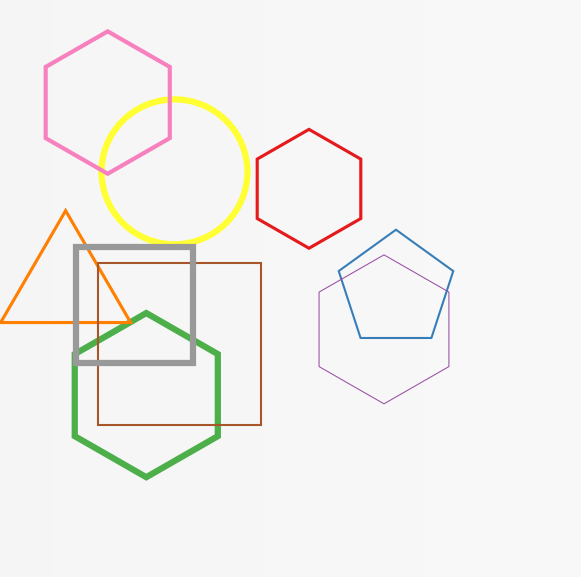[{"shape": "hexagon", "thickness": 1.5, "radius": 0.51, "center": [0.532, 0.672]}, {"shape": "pentagon", "thickness": 1, "radius": 0.52, "center": [0.681, 0.498]}, {"shape": "hexagon", "thickness": 3, "radius": 0.71, "center": [0.252, 0.315]}, {"shape": "hexagon", "thickness": 0.5, "radius": 0.64, "center": [0.661, 0.429]}, {"shape": "triangle", "thickness": 1.5, "radius": 0.65, "center": [0.113, 0.505]}, {"shape": "circle", "thickness": 3, "radius": 0.63, "center": [0.3, 0.702]}, {"shape": "square", "thickness": 1, "radius": 0.7, "center": [0.309, 0.403]}, {"shape": "hexagon", "thickness": 2, "radius": 0.62, "center": [0.185, 0.822]}, {"shape": "square", "thickness": 3, "radius": 0.5, "center": [0.232, 0.471]}]